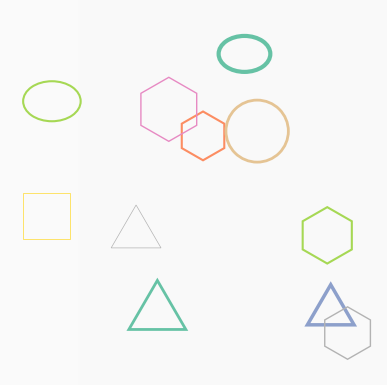[{"shape": "triangle", "thickness": 2, "radius": 0.42, "center": [0.406, 0.187]}, {"shape": "oval", "thickness": 3, "radius": 0.33, "center": [0.631, 0.86]}, {"shape": "hexagon", "thickness": 1.5, "radius": 0.32, "center": [0.524, 0.647]}, {"shape": "triangle", "thickness": 2.5, "radius": 0.35, "center": [0.853, 0.191]}, {"shape": "hexagon", "thickness": 1, "radius": 0.42, "center": [0.436, 0.716]}, {"shape": "hexagon", "thickness": 1.5, "radius": 0.37, "center": [0.845, 0.389]}, {"shape": "oval", "thickness": 1.5, "radius": 0.37, "center": [0.134, 0.737]}, {"shape": "square", "thickness": 0.5, "radius": 0.3, "center": [0.119, 0.439]}, {"shape": "circle", "thickness": 2, "radius": 0.4, "center": [0.664, 0.659]}, {"shape": "hexagon", "thickness": 1, "radius": 0.34, "center": [0.897, 0.135]}, {"shape": "triangle", "thickness": 0.5, "radius": 0.37, "center": [0.351, 0.393]}]